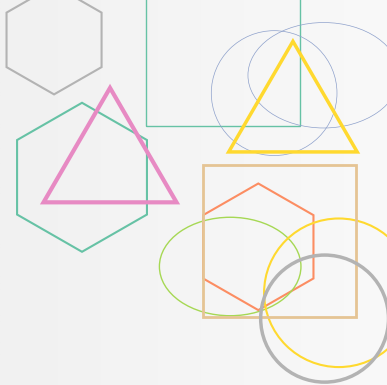[{"shape": "square", "thickness": 1, "radius": 0.99, "center": [0.576, 0.872]}, {"shape": "hexagon", "thickness": 1.5, "radius": 0.97, "center": [0.212, 0.54]}, {"shape": "hexagon", "thickness": 1.5, "radius": 0.82, "center": [0.667, 0.359]}, {"shape": "oval", "thickness": 0.5, "radius": 0.98, "center": [0.836, 0.805]}, {"shape": "circle", "thickness": 0.5, "radius": 0.81, "center": [0.707, 0.758]}, {"shape": "triangle", "thickness": 3, "radius": 0.99, "center": [0.284, 0.574]}, {"shape": "oval", "thickness": 1, "radius": 0.91, "center": [0.594, 0.308]}, {"shape": "triangle", "thickness": 2.5, "radius": 0.96, "center": [0.756, 0.701]}, {"shape": "circle", "thickness": 1.5, "radius": 0.96, "center": [0.874, 0.24]}, {"shape": "square", "thickness": 2, "radius": 0.99, "center": [0.722, 0.375]}, {"shape": "circle", "thickness": 2.5, "radius": 0.83, "center": [0.838, 0.172]}, {"shape": "hexagon", "thickness": 1.5, "radius": 0.71, "center": [0.139, 0.896]}]